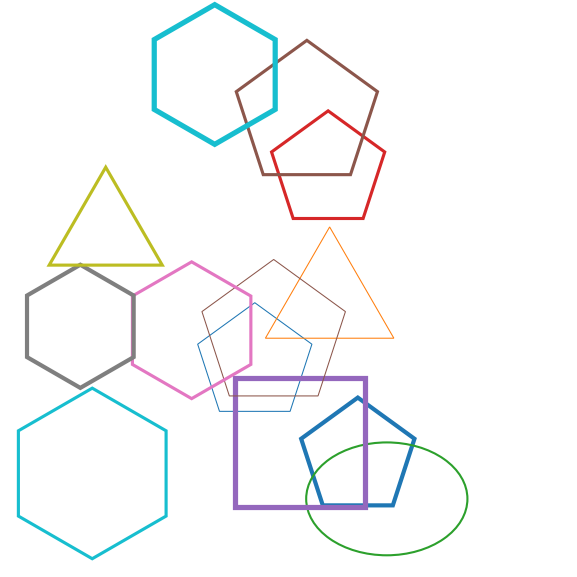[{"shape": "pentagon", "thickness": 2, "radius": 0.52, "center": [0.62, 0.207]}, {"shape": "pentagon", "thickness": 0.5, "radius": 0.52, "center": [0.441, 0.371]}, {"shape": "triangle", "thickness": 0.5, "radius": 0.64, "center": [0.571, 0.478]}, {"shape": "oval", "thickness": 1, "radius": 0.7, "center": [0.67, 0.135]}, {"shape": "pentagon", "thickness": 1.5, "radius": 0.52, "center": [0.568, 0.704]}, {"shape": "square", "thickness": 2.5, "radius": 0.56, "center": [0.52, 0.233]}, {"shape": "pentagon", "thickness": 0.5, "radius": 0.65, "center": [0.474, 0.419]}, {"shape": "pentagon", "thickness": 1.5, "radius": 0.64, "center": [0.531, 0.801]}, {"shape": "hexagon", "thickness": 1.5, "radius": 0.59, "center": [0.332, 0.427]}, {"shape": "hexagon", "thickness": 2, "radius": 0.53, "center": [0.139, 0.434]}, {"shape": "triangle", "thickness": 1.5, "radius": 0.57, "center": [0.183, 0.597]}, {"shape": "hexagon", "thickness": 2.5, "radius": 0.6, "center": [0.372, 0.87]}, {"shape": "hexagon", "thickness": 1.5, "radius": 0.74, "center": [0.16, 0.179]}]